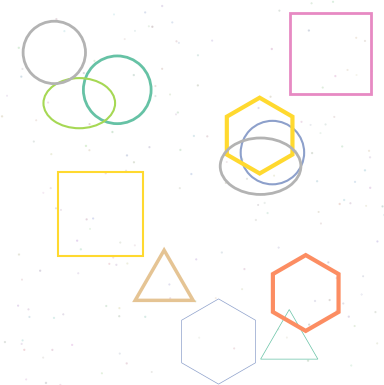[{"shape": "triangle", "thickness": 0.5, "radius": 0.43, "center": [0.751, 0.11]}, {"shape": "circle", "thickness": 2, "radius": 0.44, "center": [0.305, 0.767]}, {"shape": "hexagon", "thickness": 3, "radius": 0.49, "center": [0.794, 0.239]}, {"shape": "hexagon", "thickness": 0.5, "radius": 0.55, "center": [0.568, 0.113]}, {"shape": "circle", "thickness": 1.5, "radius": 0.41, "center": [0.708, 0.604]}, {"shape": "square", "thickness": 2, "radius": 0.53, "center": [0.859, 0.861]}, {"shape": "oval", "thickness": 1.5, "radius": 0.47, "center": [0.206, 0.732]}, {"shape": "hexagon", "thickness": 3, "radius": 0.49, "center": [0.674, 0.648]}, {"shape": "square", "thickness": 1.5, "radius": 0.55, "center": [0.261, 0.443]}, {"shape": "triangle", "thickness": 2.5, "radius": 0.43, "center": [0.426, 0.263]}, {"shape": "circle", "thickness": 2, "radius": 0.41, "center": [0.141, 0.864]}, {"shape": "oval", "thickness": 2, "radius": 0.52, "center": [0.677, 0.568]}]